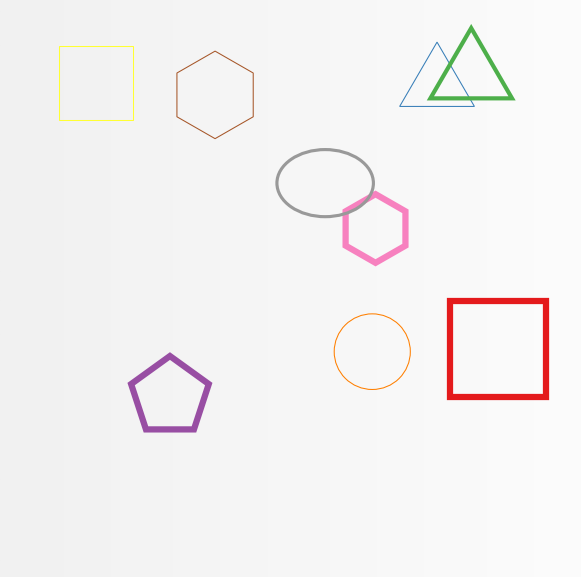[{"shape": "square", "thickness": 3, "radius": 0.41, "center": [0.857, 0.395]}, {"shape": "triangle", "thickness": 0.5, "radius": 0.37, "center": [0.752, 0.852]}, {"shape": "triangle", "thickness": 2, "radius": 0.41, "center": [0.811, 0.869]}, {"shape": "pentagon", "thickness": 3, "radius": 0.35, "center": [0.292, 0.312]}, {"shape": "circle", "thickness": 0.5, "radius": 0.33, "center": [0.64, 0.39]}, {"shape": "square", "thickness": 0.5, "radius": 0.32, "center": [0.165, 0.856]}, {"shape": "hexagon", "thickness": 0.5, "radius": 0.38, "center": [0.37, 0.835]}, {"shape": "hexagon", "thickness": 3, "radius": 0.3, "center": [0.646, 0.603]}, {"shape": "oval", "thickness": 1.5, "radius": 0.41, "center": [0.559, 0.682]}]